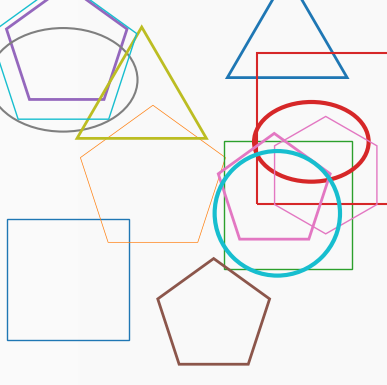[{"shape": "triangle", "thickness": 2, "radius": 0.89, "center": [0.741, 0.888]}, {"shape": "square", "thickness": 1, "radius": 0.79, "center": [0.174, 0.274]}, {"shape": "pentagon", "thickness": 0.5, "radius": 0.98, "center": [0.395, 0.53]}, {"shape": "square", "thickness": 1, "radius": 0.83, "center": [0.743, 0.467]}, {"shape": "square", "thickness": 1.5, "radius": 0.98, "center": [0.858, 0.666]}, {"shape": "oval", "thickness": 3, "radius": 0.74, "center": [0.803, 0.632]}, {"shape": "pentagon", "thickness": 2, "radius": 0.82, "center": [0.172, 0.874]}, {"shape": "pentagon", "thickness": 2, "radius": 0.76, "center": [0.551, 0.177]}, {"shape": "pentagon", "thickness": 2, "radius": 0.76, "center": [0.708, 0.502]}, {"shape": "hexagon", "thickness": 1, "radius": 0.76, "center": [0.841, 0.545]}, {"shape": "oval", "thickness": 1.5, "radius": 0.96, "center": [0.163, 0.793]}, {"shape": "triangle", "thickness": 2, "radius": 0.96, "center": [0.366, 0.737]}, {"shape": "circle", "thickness": 3, "radius": 0.81, "center": [0.716, 0.446]}, {"shape": "pentagon", "thickness": 1, "radius": 0.99, "center": [0.164, 0.851]}]